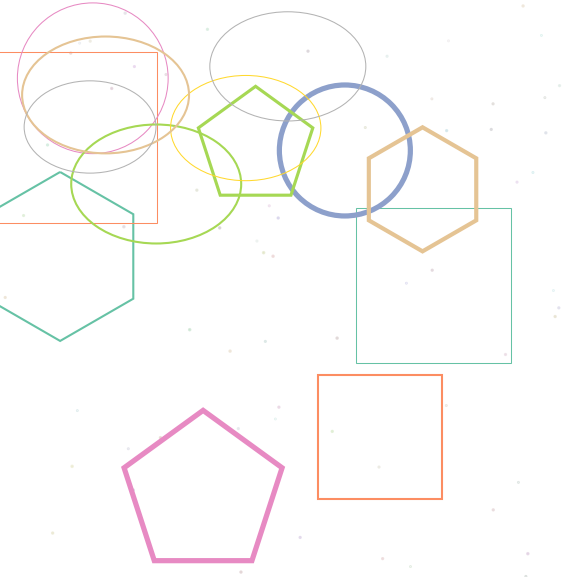[{"shape": "hexagon", "thickness": 1, "radius": 0.73, "center": [0.104, 0.555]}, {"shape": "square", "thickness": 0.5, "radius": 0.67, "center": [0.75, 0.505]}, {"shape": "square", "thickness": 0.5, "radius": 0.74, "center": [0.124, 0.761]}, {"shape": "square", "thickness": 1, "radius": 0.54, "center": [0.658, 0.243]}, {"shape": "circle", "thickness": 2.5, "radius": 0.57, "center": [0.597, 0.739]}, {"shape": "circle", "thickness": 0.5, "radius": 0.65, "center": [0.161, 0.864]}, {"shape": "pentagon", "thickness": 2.5, "radius": 0.72, "center": [0.352, 0.145]}, {"shape": "oval", "thickness": 1, "radius": 0.74, "center": [0.27, 0.681]}, {"shape": "pentagon", "thickness": 1.5, "radius": 0.52, "center": [0.443, 0.745]}, {"shape": "oval", "thickness": 0.5, "radius": 0.65, "center": [0.426, 0.777]}, {"shape": "hexagon", "thickness": 2, "radius": 0.54, "center": [0.732, 0.671]}, {"shape": "oval", "thickness": 1, "radius": 0.72, "center": [0.183, 0.835]}, {"shape": "oval", "thickness": 0.5, "radius": 0.68, "center": [0.498, 0.884]}, {"shape": "oval", "thickness": 0.5, "radius": 0.57, "center": [0.156, 0.779]}]